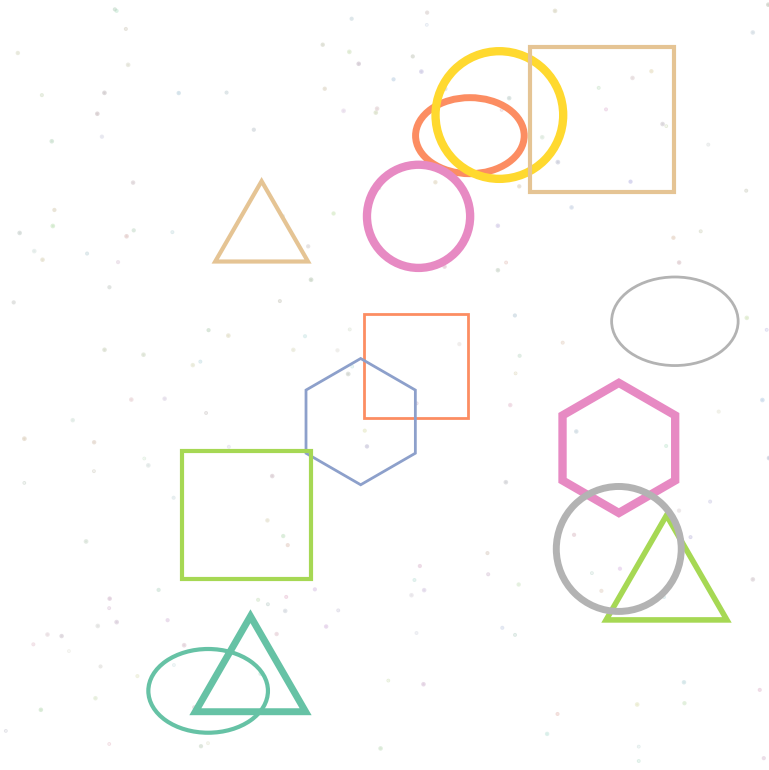[{"shape": "triangle", "thickness": 2.5, "radius": 0.41, "center": [0.325, 0.117]}, {"shape": "oval", "thickness": 1.5, "radius": 0.39, "center": [0.27, 0.103]}, {"shape": "oval", "thickness": 2.5, "radius": 0.35, "center": [0.61, 0.824]}, {"shape": "square", "thickness": 1, "radius": 0.34, "center": [0.54, 0.524]}, {"shape": "hexagon", "thickness": 1, "radius": 0.41, "center": [0.468, 0.452]}, {"shape": "hexagon", "thickness": 3, "radius": 0.42, "center": [0.804, 0.418]}, {"shape": "circle", "thickness": 3, "radius": 0.33, "center": [0.544, 0.719]}, {"shape": "square", "thickness": 1.5, "radius": 0.42, "center": [0.32, 0.331]}, {"shape": "triangle", "thickness": 2, "radius": 0.45, "center": [0.866, 0.24]}, {"shape": "circle", "thickness": 3, "radius": 0.41, "center": [0.649, 0.851]}, {"shape": "square", "thickness": 1.5, "radius": 0.47, "center": [0.782, 0.845]}, {"shape": "triangle", "thickness": 1.5, "radius": 0.35, "center": [0.34, 0.695]}, {"shape": "oval", "thickness": 1, "radius": 0.41, "center": [0.876, 0.583]}, {"shape": "circle", "thickness": 2.5, "radius": 0.41, "center": [0.804, 0.287]}]